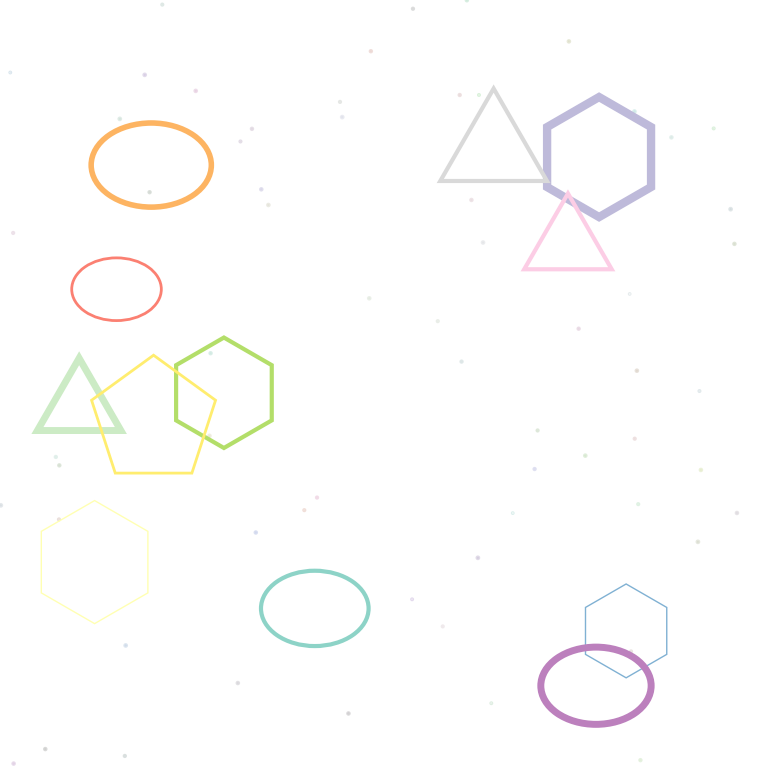[{"shape": "oval", "thickness": 1.5, "radius": 0.35, "center": [0.409, 0.21]}, {"shape": "hexagon", "thickness": 0.5, "radius": 0.4, "center": [0.123, 0.27]}, {"shape": "hexagon", "thickness": 3, "radius": 0.39, "center": [0.778, 0.796]}, {"shape": "oval", "thickness": 1, "radius": 0.29, "center": [0.151, 0.624]}, {"shape": "hexagon", "thickness": 0.5, "radius": 0.3, "center": [0.813, 0.181]}, {"shape": "oval", "thickness": 2, "radius": 0.39, "center": [0.196, 0.786]}, {"shape": "hexagon", "thickness": 1.5, "radius": 0.36, "center": [0.291, 0.49]}, {"shape": "triangle", "thickness": 1.5, "radius": 0.33, "center": [0.738, 0.683]}, {"shape": "triangle", "thickness": 1.5, "radius": 0.4, "center": [0.641, 0.805]}, {"shape": "oval", "thickness": 2.5, "radius": 0.36, "center": [0.774, 0.109]}, {"shape": "triangle", "thickness": 2.5, "radius": 0.31, "center": [0.103, 0.472]}, {"shape": "pentagon", "thickness": 1, "radius": 0.42, "center": [0.199, 0.454]}]